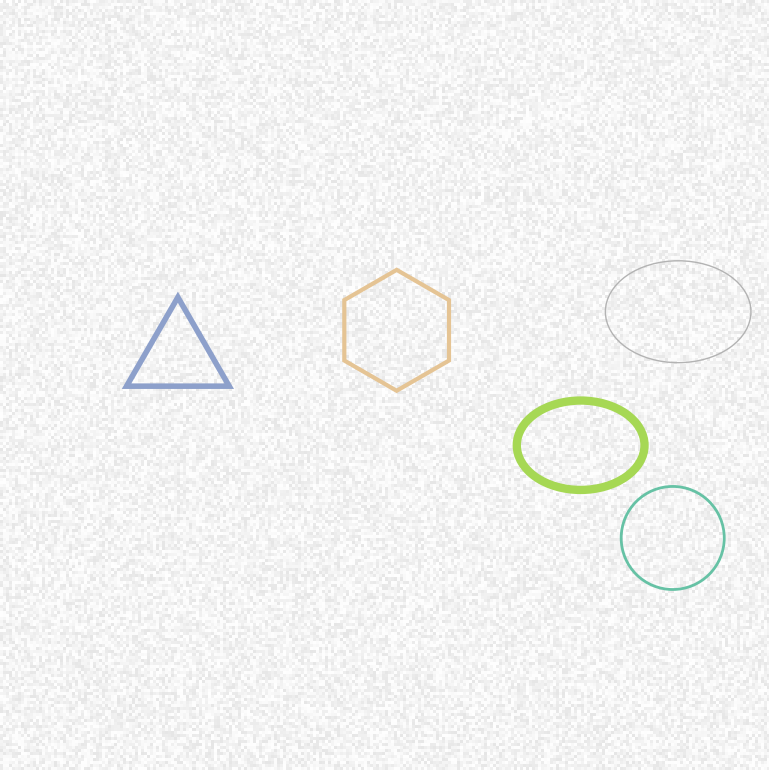[{"shape": "circle", "thickness": 1, "radius": 0.33, "center": [0.874, 0.301]}, {"shape": "triangle", "thickness": 2, "radius": 0.38, "center": [0.231, 0.537]}, {"shape": "oval", "thickness": 3, "radius": 0.41, "center": [0.754, 0.422]}, {"shape": "hexagon", "thickness": 1.5, "radius": 0.39, "center": [0.515, 0.571]}, {"shape": "oval", "thickness": 0.5, "radius": 0.47, "center": [0.881, 0.595]}]